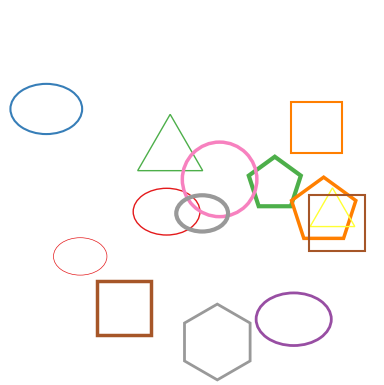[{"shape": "oval", "thickness": 0.5, "radius": 0.35, "center": [0.208, 0.334]}, {"shape": "oval", "thickness": 1, "radius": 0.43, "center": [0.433, 0.45]}, {"shape": "oval", "thickness": 1.5, "radius": 0.47, "center": [0.12, 0.717]}, {"shape": "pentagon", "thickness": 3, "radius": 0.36, "center": [0.714, 0.522]}, {"shape": "triangle", "thickness": 1, "radius": 0.49, "center": [0.442, 0.605]}, {"shape": "oval", "thickness": 2, "radius": 0.49, "center": [0.763, 0.171]}, {"shape": "pentagon", "thickness": 2.5, "radius": 0.44, "center": [0.841, 0.452]}, {"shape": "square", "thickness": 1.5, "radius": 0.33, "center": [0.822, 0.668]}, {"shape": "triangle", "thickness": 1, "radius": 0.34, "center": [0.864, 0.445]}, {"shape": "square", "thickness": 1.5, "radius": 0.37, "center": [0.875, 0.42]}, {"shape": "square", "thickness": 2.5, "radius": 0.35, "center": [0.322, 0.2]}, {"shape": "circle", "thickness": 2.5, "radius": 0.48, "center": [0.57, 0.534]}, {"shape": "hexagon", "thickness": 2, "radius": 0.49, "center": [0.564, 0.112]}, {"shape": "oval", "thickness": 3, "radius": 0.34, "center": [0.525, 0.446]}]